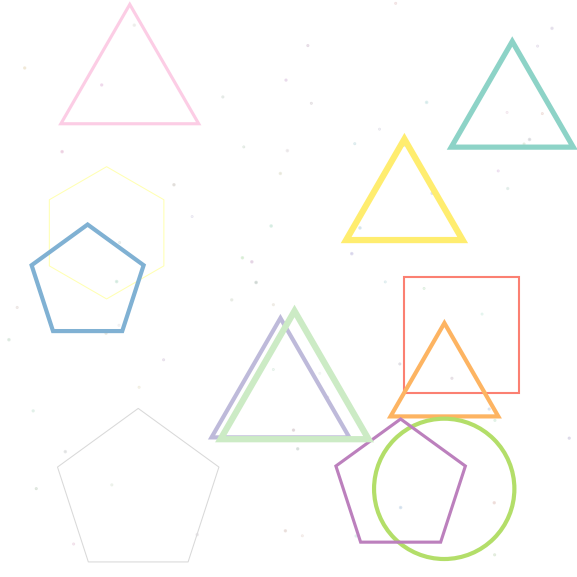[{"shape": "triangle", "thickness": 2.5, "radius": 0.61, "center": [0.887, 0.805]}, {"shape": "hexagon", "thickness": 0.5, "radius": 0.57, "center": [0.185, 0.596]}, {"shape": "triangle", "thickness": 2, "radius": 0.69, "center": [0.486, 0.311]}, {"shape": "square", "thickness": 1, "radius": 0.5, "center": [0.799, 0.419]}, {"shape": "pentagon", "thickness": 2, "radius": 0.51, "center": [0.152, 0.508]}, {"shape": "triangle", "thickness": 2, "radius": 0.54, "center": [0.77, 0.332]}, {"shape": "circle", "thickness": 2, "radius": 0.61, "center": [0.769, 0.153]}, {"shape": "triangle", "thickness": 1.5, "radius": 0.69, "center": [0.225, 0.854]}, {"shape": "pentagon", "thickness": 0.5, "radius": 0.73, "center": [0.239, 0.145]}, {"shape": "pentagon", "thickness": 1.5, "radius": 0.59, "center": [0.694, 0.156]}, {"shape": "triangle", "thickness": 3, "radius": 0.74, "center": [0.51, 0.313]}, {"shape": "triangle", "thickness": 3, "radius": 0.58, "center": [0.7, 0.642]}]